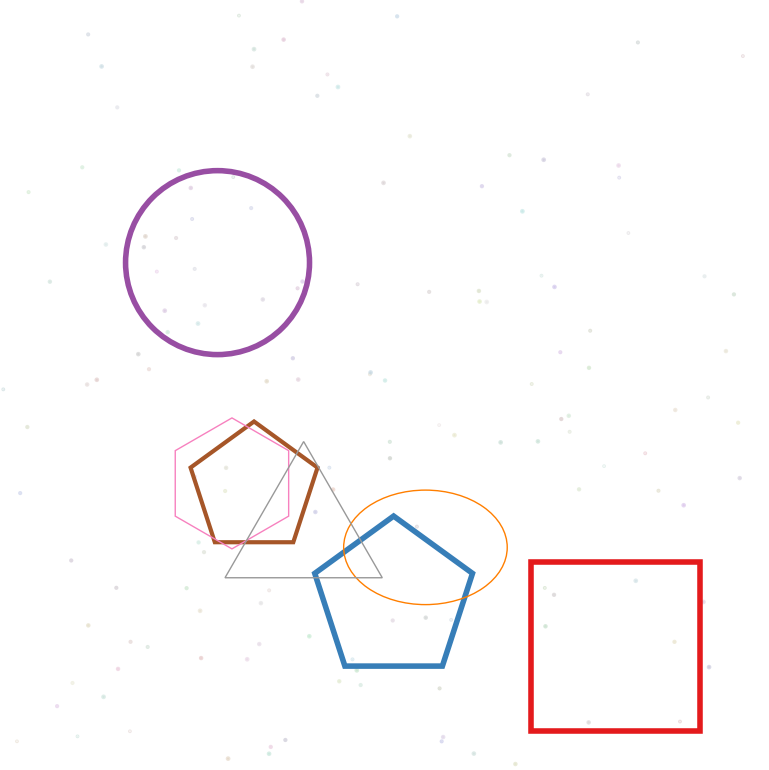[{"shape": "square", "thickness": 2, "radius": 0.55, "center": [0.799, 0.161]}, {"shape": "pentagon", "thickness": 2, "radius": 0.54, "center": [0.511, 0.222]}, {"shape": "circle", "thickness": 2, "radius": 0.6, "center": [0.283, 0.659]}, {"shape": "oval", "thickness": 0.5, "radius": 0.53, "center": [0.553, 0.289]}, {"shape": "pentagon", "thickness": 1.5, "radius": 0.43, "center": [0.33, 0.366]}, {"shape": "hexagon", "thickness": 0.5, "radius": 0.43, "center": [0.301, 0.372]}, {"shape": "triangle", "thickness": 0.5, "radius": 0.59, "center": [0.394, 0.309]}]